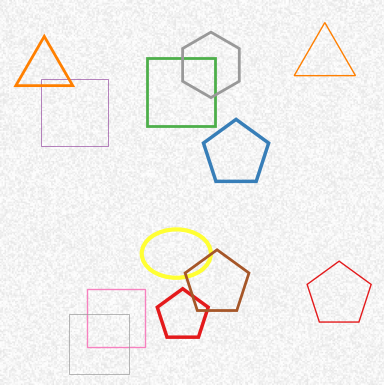[{"shape": "pentagon", "thickness": 2.5, "radius": 0.35, "center": [0.475, 0.18]}, {"shape": "pentagon", "thickness": 1, "radius": 0.44, "center": [0.881, 0.234]}, {"shape": "pentagon", "thickness": 2.5, "radius": 0.44, "center": [0.613, 0.601]}, {"shape": "square", "thickness": 2, "radius": 0.45, "center": [0.47, 0.761]}, {"shape": "square", "thickness": 0.5, "radius": 0.43, "center": [0.194, 0.707]}, {"shape": "triangle", "thickness": 1, "radius": 0.46, "center": [0.844, 0.849]}, {"shape": "triangle", "thickness": 2, "radius": 0.43, "center": [0.115, 0.82]}, {"shape": "oval", "thickness": 3, "radius": 0.45, "center": [0.458, 0.341]}, {"shape": "pentagon", "thickness": 2, "radius": 0.44, "center": [0.564, 0.264]}, {"shape": "square", "thickness": 1, "radius": 0.38, "center": [0.302, 0.174]}, {"shape": "square", "thickness": 0.5, "radius": 0.39, "center": [0.258, 0.105]}, {"shape": "hexagon", "thickness": 2, "radius": 0.42, "center": [0.548, 0.831]}]